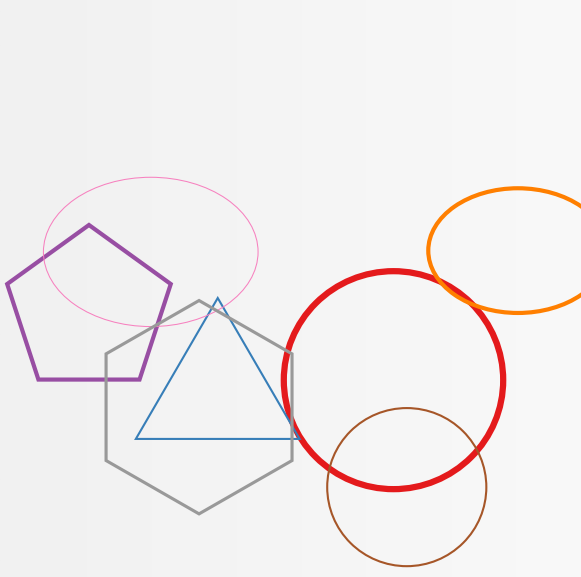[{"shape": "circle", "thickness": 3, "radius": 0.94, "center": [0.677, 0.341]}, {"shape": "triangle", "thickness": 1, "radius": 0.81, "center": [0.375, 0.32]}, {"shape": "pentagon", "thickness": 2, "radius": 0.74, "center": [0.153, 0.462]}, {"shape": "oval", "thickness": 2, "radius": 0.77, "center": [0.891, 0.565]}, {"shape": "circle", "thickness": 1, "radius": 0.68, "center": [0.7, 0.156]}, {"shape": "oval", "thickness": 0.5, "radius": 0.92, "center": [0.259, 0.563]}, {"shape": "hexagon", "thickness": 1.5, "radius": 0.92, "center": [0.342, 0.294]}]